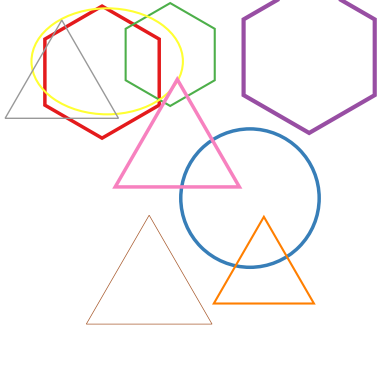[{"shape": "hexagon", "thickness": 2.5, "radius": 0.86, "center": [0.265, 0.813]}, {"shape": "circle", "thickness": 2.5, "radius": 0.9, "center": [0.649, 0.485]}, {"shape": "hexagon", "thickness": 1.5, "radius": 0.67, "center": [0.442, 0.858]}, {"shape": "hexagon", "thickness": 3, "radius": 0.98, "center": [0.803, 0.851]}, {"shape": "triangle", "thickness": 1.5, "radius": 0.75, "center": [0.685, 0.287]}, {"shape": "oval", "thickness": 1.5, "radius": 0.98, "center": [0.278, 0.841]}, {"shape": "triangle", "thickness": 0.5, "radius": 0.94, "center": [0.387, 0.252]}, {"shape": "triangle", "thickness": 2.5, "radius": 0.93, "center": [0.46, 0.608]}, {"shape": "triangle", "thickness": 1, "radius": 0.85, "center": [0.161, 0.778]}]